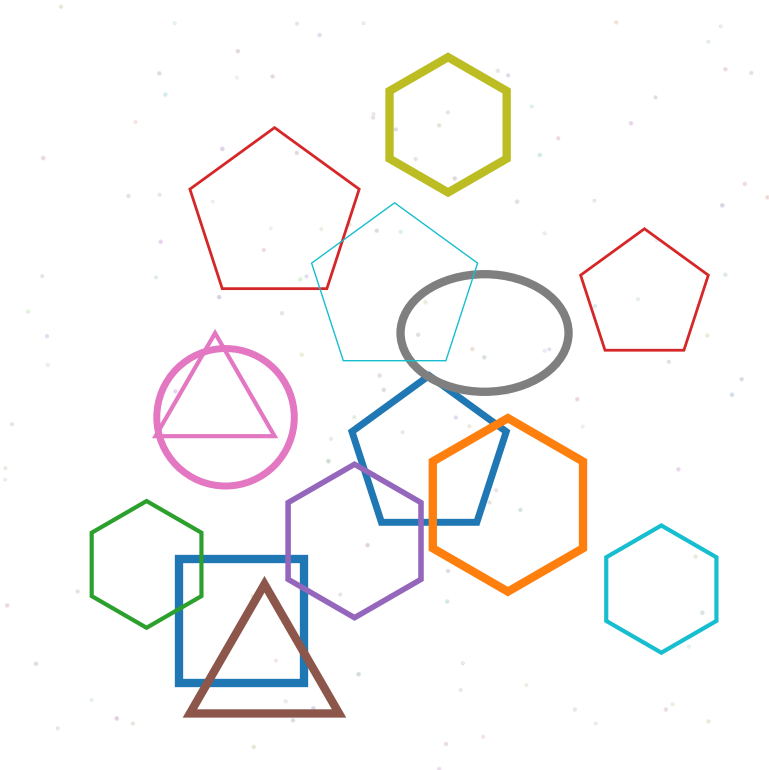[{"shape": "square", "thickness": 3, "radius": 0.4, "center": [0.314, 0.193]}, {"shape": "pentagon", "thickness": 2.5, "radius": 0.53, "center": [0.557, 0.407]}, {"shape": "hexagon", "thickness": 3, "radius": 0.56, "center": [0.66, 0.344]}, {"shape": "hexagon", "thickness": 1.5, "radius": 0.41, "center": [0.19, 0.267]}, {"shape": "pentagon", "thickness": 1, "radius": 0.44, "center": [0.837, 0.616]}, {"shape": "pentagon", "thickness": 1, "radius": 0.58, "center": [0.357, 0.719]}, {"shape": "hexagon", "thickness": 2, "radius": 0.5, "center": [0.46, 0.297]}, {"shape": "triangle", "thickness": 3, "radius": 0.56, "center": [0.343, 0.129]}, {"shape": "circle", "thickness": 2.5, "radius": 0.45, "center": [0.293, 0.458]}, {"shape": "triangle", "thickness": 1.5, "radius": 0.45, "center": [0.279, 0.478]}, {"shape": "oval", "thickness": 3, "radius": 0.55, "center": [0.629, 0.568]}, {"shape": "hexagon", "thickness": 3, "radius": 0.44, "center": [0.582, 0.838]}, {"shape": "pentagon", "thickness": 0.5, "radius": 0.57, "center": [0.512, 0.623]}, {"shape": "hexagon", "thickness": 1.5, "radius": 0.41, "center": [0.859, 0.235]}]